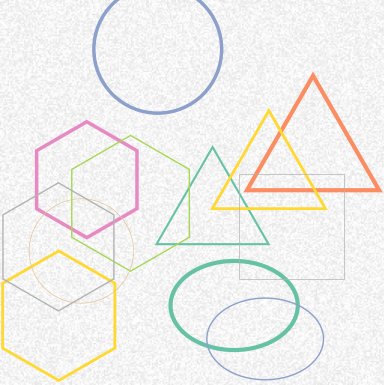[{"shape": "triangle", "thickness": 1.5, "radius": 0.84, "center": [0.552, 0.45]}, {"shape": "oval", "thickness": 3, "radius": 0.83, "center": [0.608, 0.207]}, {"shape": "triangle", "thickness": 3, "radius": 0.99, "center": [0.813, 0.605]}, {"shape": "oval", "thickness": 1, "radius": 0.76, "center": [0.689, 0.12]}, {"shape": "circle", "thickness": 2.5, "radius": 0.83, "center": [0.41, 0.872]}, {"shape": "hexagon", "thickness": 2.5, "radius": 0.75, "center": [0.225, 0.533]}, {"shape": "hexagon", "thickness": 1, "radius": 0.88, "center": [0.339, 0.472]}, {"shape": "triangle", "thickness": 2, "radius": 0.85, "center": [0.698, 0.543]}, {"shape": "hexagon", "thickness": 2, "radius": 0.84, "center": [0.153, 0.18]}, {"shape": "circle", "thickness": 0.5, "radius": 0.68, "center": [0.211, 0.348]}, {"shape": "hexagon", "thickness": 1, "radius": 0.83, "center": [0.152, 0.359]}, {"shape": "square", "thickness": 0.5, "radius": 0.68, "center": [0.757, 0.411]}]